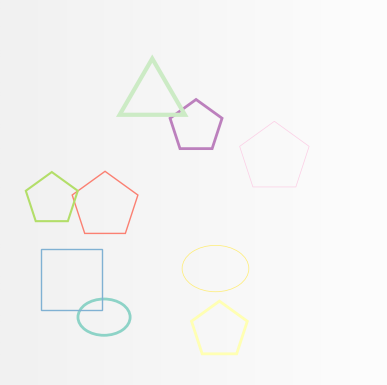[{"shape": "oval", "thickness": 2, "radius": 0.34, "center": [0.269, 0.176]}, {"shape": "pentagon", "thickness": 2, "radius": 0.38, "center": [0.566, 0.142]}, {"shape": "pentagon", "thickness": 1, "radius": 0.45, "center": [0.271, 0.466]}, {"shape": "square", "thickness": 1, "radius": 0.39, "center": [0.184, 0.274]}, {"shape": "pentagon", "thickness": 1.5, "radius": 0.35, "center": [0.134, 0.483]}, {"shape": "pentagon", "thickness": 0.5, "radius": 0.47, "center": [0.708, 0.591]}, {"shape": "pentagon", "thickness": 2, "radius": 0.35, "center": [0.506, 0.671]}, {"shape": "triangle", "thickness": 3, "radius": 0.49, "center": [0.393, 0.75]}, {"shape": "oval", "thickness": 0.5, "radius": 0.43, "center": [0.556, 0.302]}]